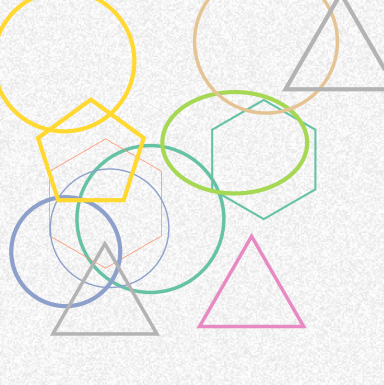[{"shape": "hexagon", "thickness": 1.5, "radius": 0.77, "center": [0.685, 0.586]}, {"shape": "circle", "thickness": 2.5, "radius": 0.95, "center": [0.391, 0.431]}, {"shape": "hexagon", "thickness": 0.5, "radius": 0.84, "center": [0.274, 0.471]}, {"shape": "circle", "thickness": 3, "radius": 0.71, "center": [0.171, 0.346]}, {"shape": "circle", "thickness": 1, "radius": 0.77, "center": [0.285, 0.407]}, {"shape": "triangle", "thickness": 2.5, "radius": 0.78, "center": [0.653, 0.23]}, {"shape": "oval", "thickness": 3, "radius": 0.94, "center": [0.61, 0.629]}, {"shape": "circle", "thickness": 3, "radius": 0.91, "center": [0.166, 0.841]}, {"shape": "pentagon", "thickness": 3, "radius": 0.72, "center": [0.236, 0.597]}, {"shape": "circle", "thickness": 2.5, "radius": 0.93, "center": [0.691, 0.892]}, {"shape": "triangle", "thickness": 3, "radius": 0.83, "center": [0.885, 0.851]}, {"shape": "triangle", "thickness": 2.5, "radius": 0.78, "center": [0.272, 0.211]}]